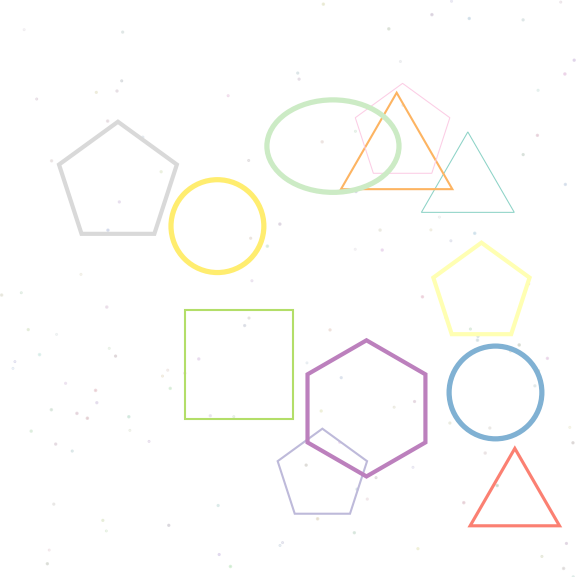[{"shape": "triangle", "thickness": 0.5, "radius": 0.46, "center": [0.81, 0.678]}, {"shape": "pentagon", "thickness": 2, "radius": 0.44, "center": [0.834, 0.491]}, {"shape": "pentagon", "thickness": 1, "radius": 0.41, "center": [0.558, 0.175]}, {"shape": "triangle", "thickness": 1.5, "radius": 0.45, "center": [0.891, 0.133]}, {"shape": "circle", "thickness": 2.5, "radius": 0.4, "center": [0.858, 0.32]}, {"shape": "triangle", "thickness": 1, "radius": 0.56, "center": [0.687, 0.727]}, {"shape": "square", "thickness": 1, "radius": 0.47, "center": [0.414, 0.368]}, {"shape": "pentagon", "thickness": 0.5, "radius": 0.43, "center": [0.697, 0.769]}, {"shape": "pentagon", "thickness": 2, "radius": 0.54, "center": [0.204, 0.681]}, {"shape": "hexagon", "thickness": 2, "radius": 0.59, "center": [0.635, 0.292]}, {"shape": "oval", "thickness": 2.5, "radius": 0.57, "center": [0.577, 0.746]}, {"shape": "circle", "thickness": 2.5, "radius": 0.4, "center": [0.376, 0.608]}]